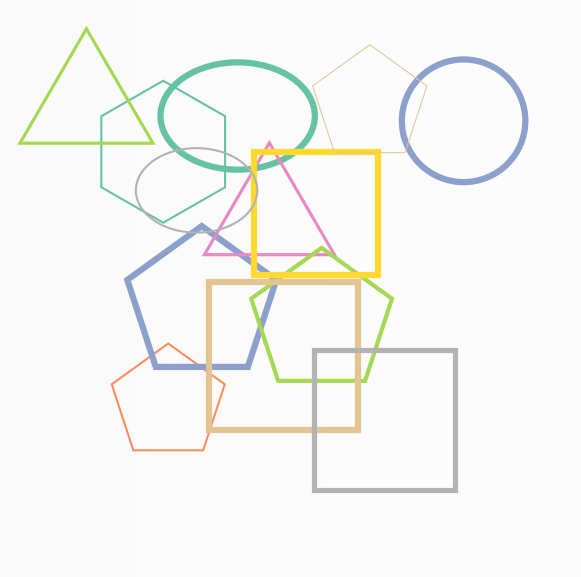[{"shape": "hexagon", "thickness": 1, "radius": 0.61, "center": [0.281, 0.736]}, {"shape": "oval", "thickness": 3, "radius": 0.66, "center": [0.409, 0.798]}, {"shape": "pentagon", "thickness": 1, "radius": 0.51, "center": [0.289, 0.302]}, {"shape": "pentagon", "thickness": 3, "radius": 0.67, "center": [0.347, 0.473]}, {"shape": "circle", "thickness": 3, "radius": 0.53, "center": [0.798, 0.79]}, {"shape": "triangle", "thickness": 1.5, "radius": 0.65, "center": [0.463, 0.623]}, {"shape": "triangle", "thickness": 1.5, "radius": 0.66, "center": [0.149, 0.817]}, {"shape": "pentagon", "thickness": 2, "radius": 0.64, "center": [0.553, 0.443]}, {"shape": "square", "thickness": 3, "radius": 0.53, "center": [0.543, 0.63]}, {"shape": "pentagon", "thickness": 0.5, "radius": 0.52, "center": [0.636, 0.818]}, {"shape": "square", "thickness": 3, "radius": 0.64, "center": [0.487, 0.382]}, {"shape": "oval", "thickness": 1, "radius": 0.52, "center": [0.338, 0.669]}, {"shape": "square", "thickness": 2.5, "radius": 0.61, "center": [0.662, 0.272]}]